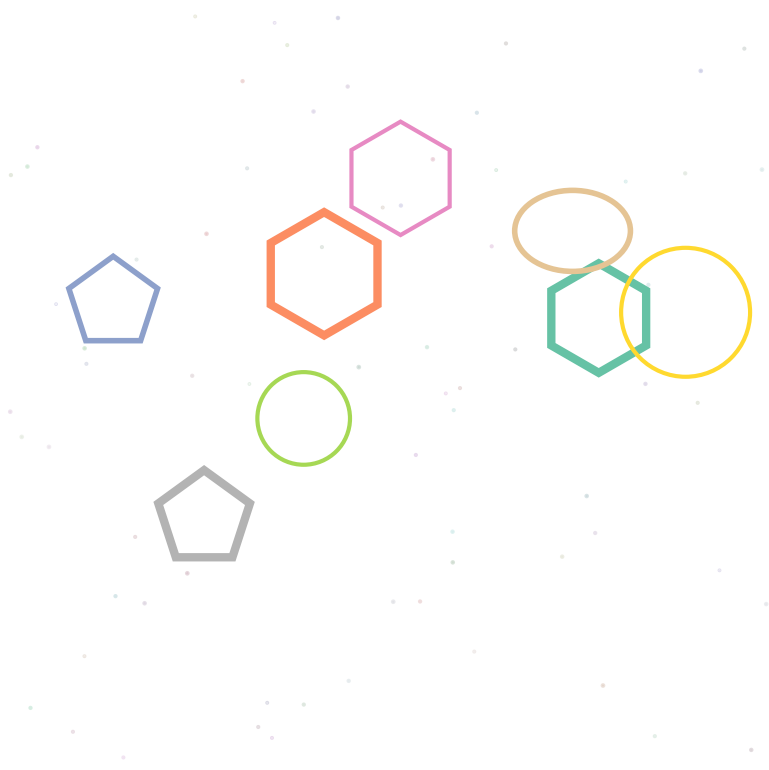[{"shape": "hexagon", "thickness": 3, "radius": 0.36, "center": [0.778, 0.587]}, {"shape": "hexagon", "thickness": 3, "radius": 0.4, "center": [0.421, 0.644]}, {"shape": "pentagon", "thickness": 2, "radius": 0.3, "center": [0.147, 0.607]}, {"shape": "hexagon", "thickness": 1.5, "radius": 0.37, "center": [0.52, 0.768]}, {"shape": "circle", "thickness": 1.5, "radius": 0.3, "center": [0.394, 0.457]}, {"shape": "circle", "thickness": 1.5, "radius": 0.42, "center": [0.89, 0.594]}, {"shape": "oval", "thickness": 2, "radius": 0.38, "center": [0.744, 0.7]}, {"shape": "pentagon", "thickness": 3, "radius": 0.31, "center": [0.265, 0.327]}]